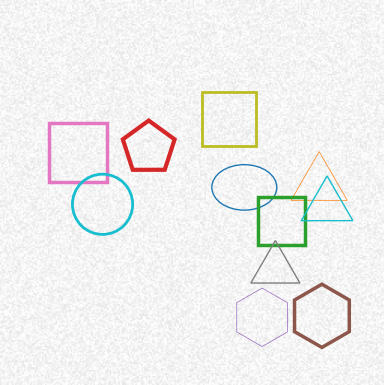[{"shape": "oval", "thickness": 1, "radius": 0.42, "center": [0.635, 0.513]}, {"shape": "triangle", "thickness": 0.5, "radius": 0.42, "center": [0.829, 0.522]}, {"shape": "square", "thickness": 2.5, "radius": 0.31, "center": [0.731, 0.426]}, {"shape": "pentagon", "thickness": 3, "radius": 0.35, "center": [0.386, 0.616]}, {"shape": "hexagon", "thickness": 0.5, "radius": 0.38, "center": [0.681, 0.176]}, {"shape": "hexagon", "thickness": 2.5, "radius": 0.41, "center": [0.836, 0.18]}, {"shape": "square", "thickness": 2.5, "radius": 0.38, "center": [0.203, 0.603]}, {"shape": "triangle", "thickness": 1, "radius": 0.37, "center": [0.715, 0.302]}, {"shape": "square", "thickness": 2, "radius": 0.35, "center": [0.595, 0.692]}, {"shape": "circle", "thickness": 2, "radius": 0.39, "center": [0.266, 0.469]}, {"shape": "triangle", "thickness": 1, "radius": 0.39, "center": [0.85, 0.466]}]